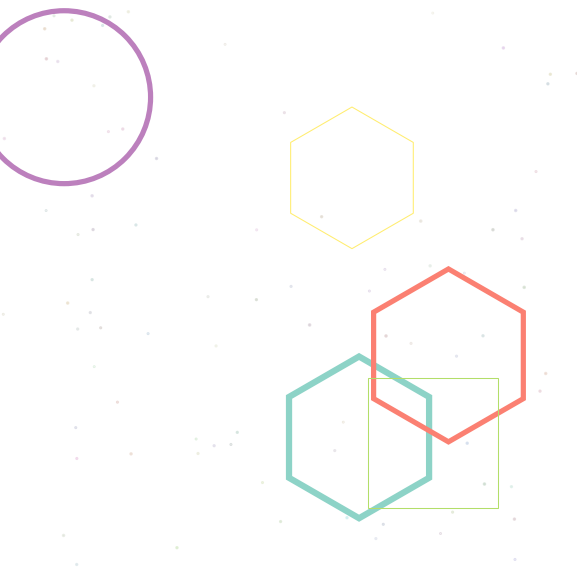[{"shape": "hexagon", "thickness": 3, "radius": 0.7, "center": [0.622, 0.242]}, {"shape": "hexagon", "thickness": 2.5, "radius": 0.75, "center": [0.777, 0.384]}, {"shape": "square", "thickness": 0.5, "radius": 0.56, "center": [0.749, 0.232]}, {"shape": "circle", "thickness": 2.5, "radius": 0.75, "center": [0.111, 0.831]}, {"shape": "hexagon", "thickness": 0.5, "radius": 0.61, "center": [0.609, 0.691]}]